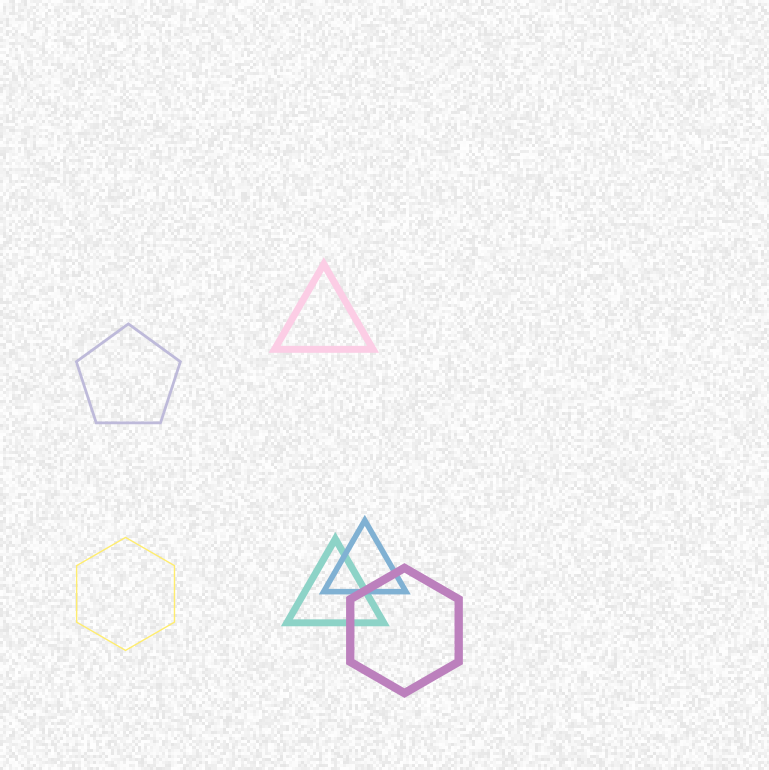[{"shape": "triangle", "thickness": 2.5, "radius": 0.36, "center": [0.436, 0.227]}, {"shape": "pentagon", "thickness": 1, "radius": 0.36, "center": [0.167, 0.508]}, {"shape": "triangle", "thickness": 2, "radius": 0.31, "center": [0.474, 0.262]}, {"shape": "triangle", "thickness": 2.5, "radius": 0.37, "center": [0.421, 0.583]}, {"shape": "hexagon", "thickness": 3, "radius": 0.41, "center": [0.525, 0.181]}, {"shape": "hexagon", "thickness": 0.5, "radius": 0.37, "center": [0.163, 0.229]}]